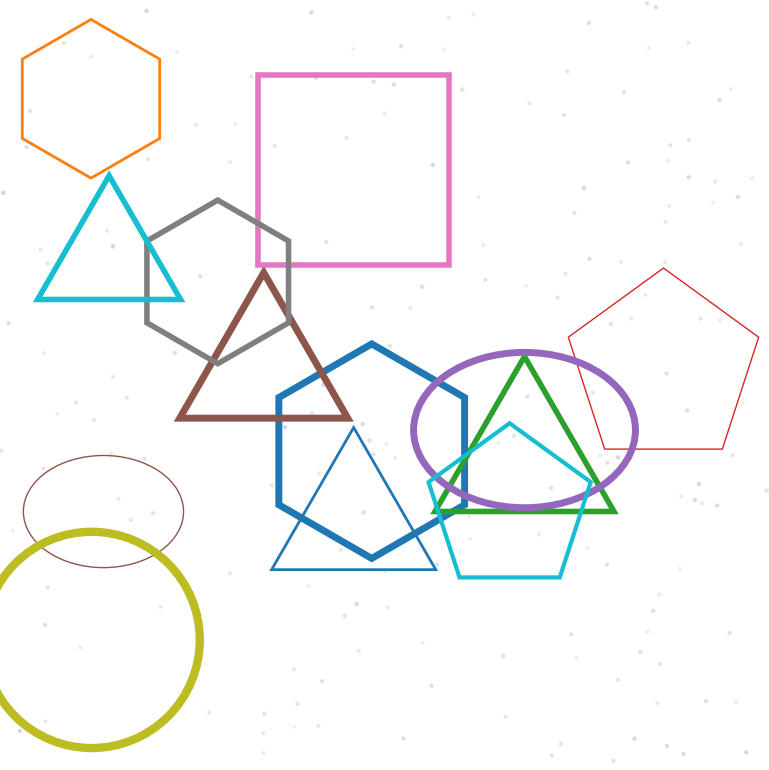[{"shape": "hexagon", "thickness": 2.5, "radius": 0.7, "center": [0.483, 0.414]}, {"shape": "triangle", "thickness": 1, "radius": 0.62, "center": [0.459, 0.322]}, {"shape": "hexagon", "thickness": 1, "radius": 0.52, "center": [0.118, 0.872]}, {"shape": "triangle", "thickness": 2, "radius": 0.67, "center": [0.681, 0.403]}, {"shape": "pentagon", "thickness": 0.5, "radius": 0.65, "center": [0.862, 0.522]}, {"shape": "oval", "thickness": 2.5, "radius": 0.72, "center": [0.681, 0.441]}, {"shape": "oval", "thickness": 0.5, "radius": 0.52, "center": [0.134, 0.336]}, {"shape": "triangle", "thickness": 2.5, "radius": 0.63, "center": [0.343, 0.52]}, {"shape": "square", "thickness": 2, "radius": 0.62, "center": [0.459, 0.779]}, {"shape": "hexagon", "thickness": 2, "radius": 0.53, "center": [0.283, 0.634]}, {"shape": "circle", "thickness": 3, "radius": 0.7, "center": [0.119, 0.169]}, {"shape": "pentagon", "thickness": 1.5, "radius": 0.55, "center": [0.662, 0.34]}, {"shape": "triangle", "thickness": 2, "radius": 0.54, "center": [0.142, 0.665]}]